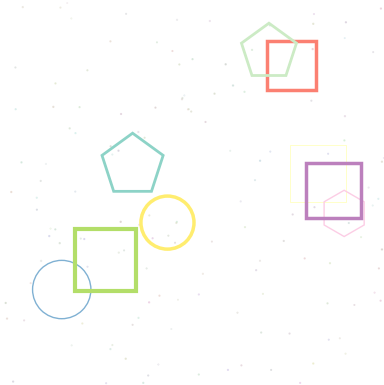[{"shape": "pentagon", "thickness": 2, "radius": 0.42, "center": [0.344, 0.571]}, {"shape": "square", "thickness": 0.5, "radius": 0.36, "center": [0.826, 0.549]}, {"shape": "square", "thickness": 2.5, "radius": 0.32, "center": [0.756, 0.83]}, {"shape": "circle", "thickness": 1, "radius": 0.38, "center": [0.16, 0.248]}, {"shape": "square", "thickness": 3, "radius": 0.4, "center": [0.274, 0.325]}, {"shape": "hexagon", "thickness": 1, "radius": 0.3, "center": [0.894, 0.446]}, {"shape": "square", "thickness": 2.5, "radius": 0.36, "center": [0.867, 0.506]}, {"shape": "pentagon", "thickness": 2, "radius": 0.38, "center": [0.699, 0.865]}, {"shape": "circle", "thickness": 2.5, "radius": 0.34, "center": [0.435, 0.422]}]